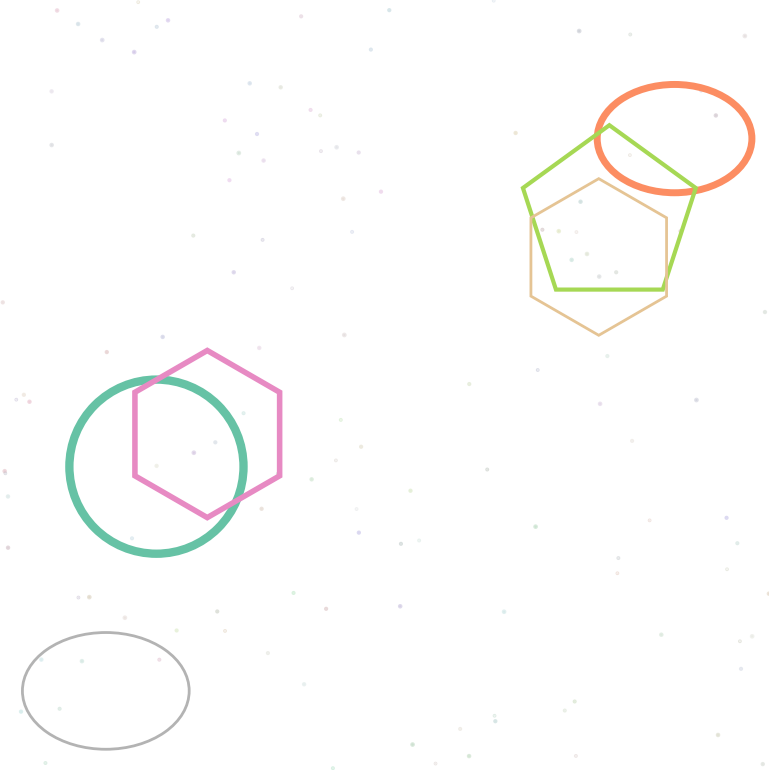[{"shape": "circle", "thickness": 3, "radius": 0.57, "center": [0.203, 0.394]}, {"shape": "oval", "thickness": 2.5, "radius": 0.5, "center": [0.876, 0.82]}, {"shape": "hexagon", "thickness": 2, "radius": 0.54, "center": [0.269, 0.436]}, {"shape": "pentagon", "thickness": 1.5, "radius": 0.59, "center": [0.791, 0.719]}, {"shape": "hexagon", "thickness": 1, "radius": 0.51, "center": [0.778, 0.666]}, {"shape": "oval", "thickness": 1, "radius": 0.54, "center": [0.137, 0.103]}]